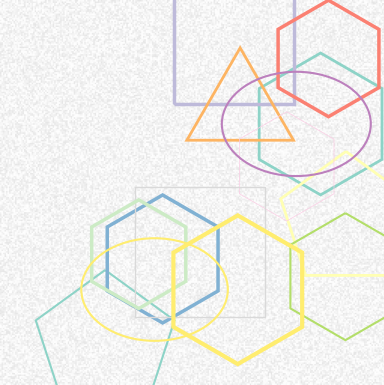[{"shape": "hexagon", "thickness": 2, "radius": 0.92, "center": [0.833, 0.678]}, {"shape": "pentagon", "thickness": 1.5, "radius": 0.95, "center": [0.273, 0.109]}, {"shape": "pentagon", "thickness": 2, "radius": 0.89, "center": [0.899, 0.429]}, {"shape": "square", "thickness": 2.5, "radius": 0.78, "center": [0.608, 0.886]}, {"shape": "hexagon", "thickness": 2.5, "radius": 0.76, "center": [0.853, 0.848]}, {"shape": "hexagon", "thickness": 2.5, "radius": 0.83, "center": [0.422, 0.327]}, {"shape": "triangle", "thickness": 2, "radius": 0.8, "center": [0.624, 0.716]}, {"shape": "hexagon", "thickness": 1.5, "radius": 0.83, "center": [0.897, 0.281]}, {"shape": "hexagon", "thickness": 0.5, "radius": 0.71, "center": [0.745, 0.568]}, {"shape": "square", "thickness": 1, "radius": 0.84, "center": [0.519, 0.344]}, {"shape": "oval", "thickness": 1.5, "radius": 0.97, "center": [0.77, 0.678]}, {"shape": "hexagon", "thickness": 2.5, "radius": 0.71, "center": [0.36, 0.34]}, {"shape": "oval", "thickness": 1.5, "radius": 0.95, "center": [0.401, 0.248]}, {"shape": "hexagon", "thickness": 3, "radius": 0.97, "center": [0.618, 0.247]}]